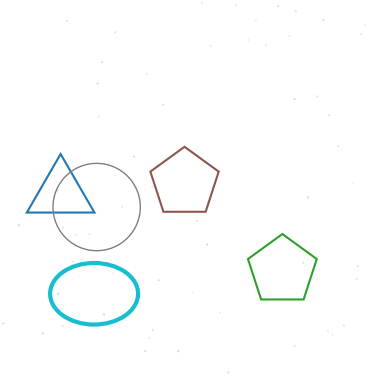[{"shape": "triangle", "thickness": 1.5, "radius": 0.51, "center": [0.157, 0.499]}, {"shape": "pentagon", "thickness": 1.5, "radius": 0.47, "center": [0.733, 0.298]}, {"shape": "pentagon", "thickness": 1.5, "radius": 0.47, "center": [0.479, 0.525]}, {"shape": "circle", "thickness": 1, "radius": 0.57, "center": [0.251, 0.462]}, {"shape": "oval", "thickness": 3, "radius": 0.57, "center": [0.244, 0.237]}]